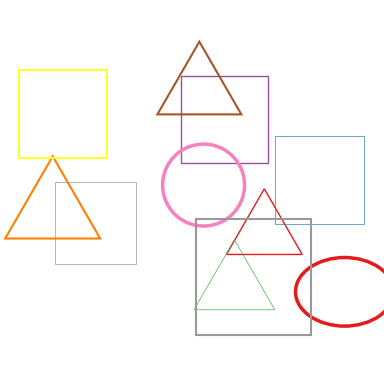[{"shape": "triangle", "thickness": 1, "radius": 0.57, "center": [0.687, 0.396]}, {"shape": "oval", "thickness": 2.5, "radius": 0.64, "center": [0.895, 0.242]}, {"shape": "square", "thickness": 0.5, "radius": 0.58, "center": [0.829, 0.532]}, {"shape": "triangle", "thickness": 0.5, "radius": 0.61, "center": [0.609, 0.256]}, {"shape": "square", "thickness": 1, "radius": 0.56, "center": [0.583, 0.691]}, {"shape": "triangle", "thickness": 1.5, "radius": 0.71, "center": [0.137, 0.452]}, {"shape": "square", "thickness": 1.5, "radius": 0.57, "center": [0.164, 0.704]}, {"shape": "triangle", "thickness": 1.5, "radius": 0.63, "center": [0.518, 0.766]}, {"shape": "circle", "thickness": 2.5, "radius": 0.53, "center": [0.529, 0.519]}, {"shape": "square", "thickness": 0.5, "radius": 0.53, "center": [0.249, 0.421]}, {"shape": "square", "thickness": 1.5, "radius": 0.75, "center": [0.658, 0.281]}]